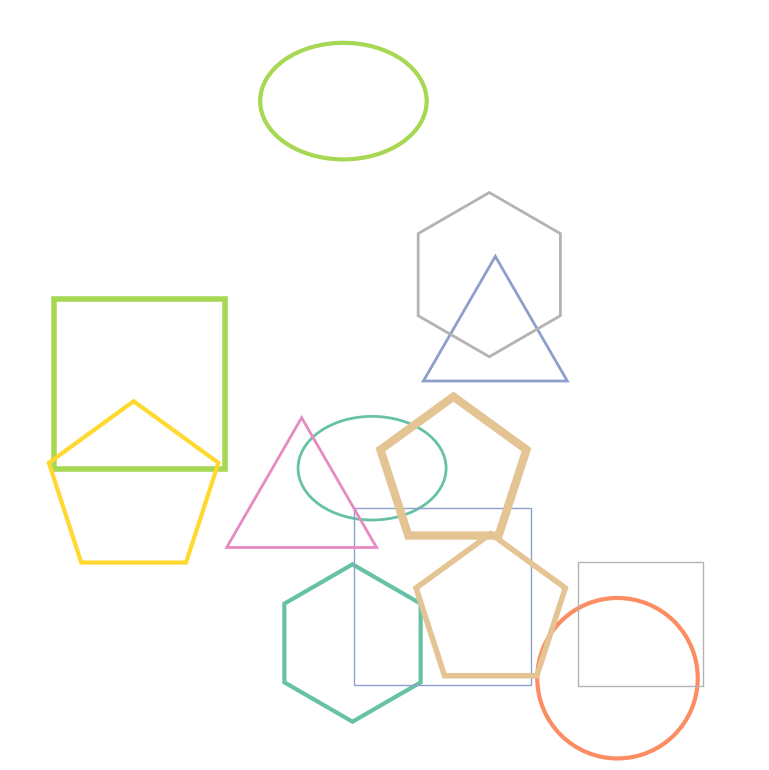[{"shape": "oval", "thickness": 1, "radius": 0.48, "center": [0.483, 0.392]}, {"shape": "hexagon", "thickness": 1.5, "radius": 0.51, "center": [0.458, 0.165]}, {"shape": "circle", "thickness": 1.5, "radius": 0.52, "center": [0.802, 0.119]}, {"shape": "square", "thickness": 0.5, "radius": 0.58, "center": [0.574, 0.225]}, {"shape": "triangle", "thickness": 1, "radius": 0.54, "center": [0.643, 0.559]}, {"shape": "triangle", "thickness": 1, "radius": 0.56, "center": [0.392, 0.345]}, {"shape": "square", "thickness": 2, "radius": 0.55, "center": [0.181, 0.501]}, {"shape": "oval", "thickness": 1.5, "radius": 0.54, "center": [0.446, 0.869]}, {"shape": "pentagon", "thickness": 1.5, "radius": 0.58, "center": [0.174, 0.363]}, {"shape": "pentagon", "thickness": 3, "radius": 0.5, "center": [0.589, 0.385]}, {"shape": "pentagon", "thickness": 2, "radius": 0.51, "center": [0.637, 0.205]}, {"shape": "hexagon", "thickness": 1, "radius": 0.53, "center": [0.635, 0.643]}, {"shape": "square", "thickness": 0.5, "radius": 0.41, "center": [0.832, 0.19]}]